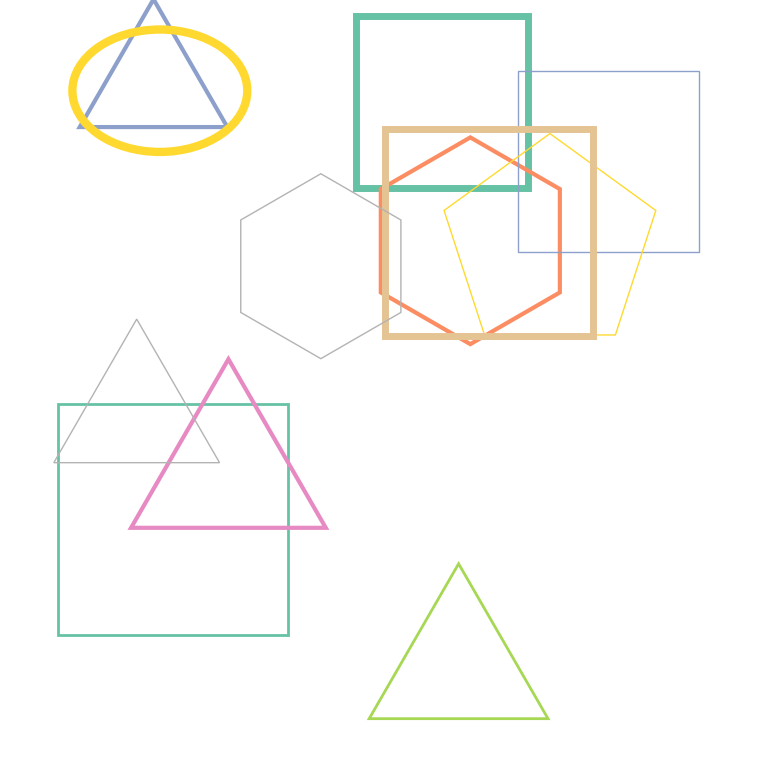[{"shape": "square", "thickness": 1, "radius": 0.75, "center": [0.225, 0.325]}, {"shape": "square", "thickness": 2.5, "radius": 0.56, "center": [0.574, 0.868]}, {"shape": "hexagon", "thickness": 1.5, "radius": 0.67, "center": [0.611, 0.687]}, {"shape": "square", "thickness": 0.5, "radius": 0.59, "center": [0.791, 0.79]}, {"shape": "triangle", "thickness": 1.5, "radius": 0.55, "center": [0.199, 0.89]}, {"shape": "triangle", "thickness": 1.5, "radius": 0.73, "center": [0.297, 0.388]}, {"shape": "triangle", "thickness": 1, "radius": 0.67, "center": [0.596, 0.134]}, {"shape": "oval", "thickness": 3, "radius": 0.57, "center": [0.208, 0.882]}, {"shape": "pentagon", "thickness": 0.5, "radius": 0.72, "center": [0.714, 0.682]}, {"shape": "square", "thickness": 2.5, "radius": 0.67, "center": [0.635, 0.698]}, {"shape": "triangle", "thickness": 0.5, "radius": 0.62, "center": [0.178, 0.461]}, {"shape": "hexagon", "thickness": 0.5, "radius": 0.6, "center": [0.417, 0.654]}]